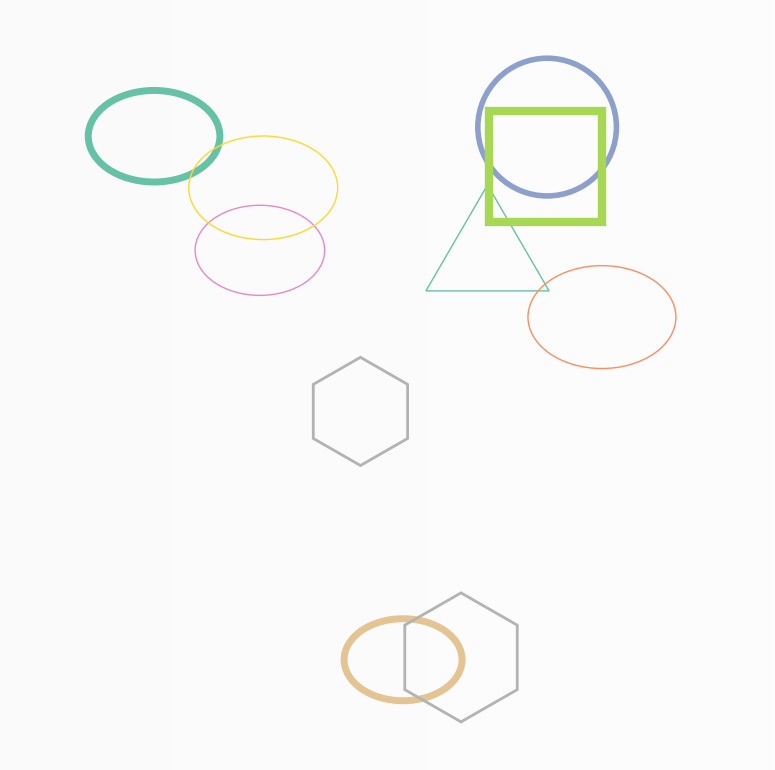[{"shape": "oval", "thickness": 2.5, "radius": 0.42, "center": [0.199, 0.823]}, {"shape": "triangle", "thickness": 0.5, "radius": 0.46, "center": [0.629, 0.668]}, {"shape": "oval", "thickness": 0.5, "radius": 0.48, "center": [0.777, 0.588]}, {"shape": "circle", "thickness": 2, "radius": 0.45, "center": [0.706, 0.835]}, {"shape": "oval", "thickness": 0.5, "radius": 0.42, "center": [0.335, 0.675]}, {"shape": "square", "thickness": 3, "radius": 0.36, "center": [0.704, 0.784]}, {"shape": "oval", "thickness": 0.5, "radius": 0.48, "center": [0.34, 0.756]}, {"shape": "oval", "thickness": 2.5, "radius": 0.38, "center": [0.52, 0.143]}, {"shape": "hexagon", "thickness": 1, "radius": 0.42, "center": [0.595, 0.146]}, {"shape": "hexagon", "thickness": 1, "radius": 0.35, "center": [0.465, 0.466]}]